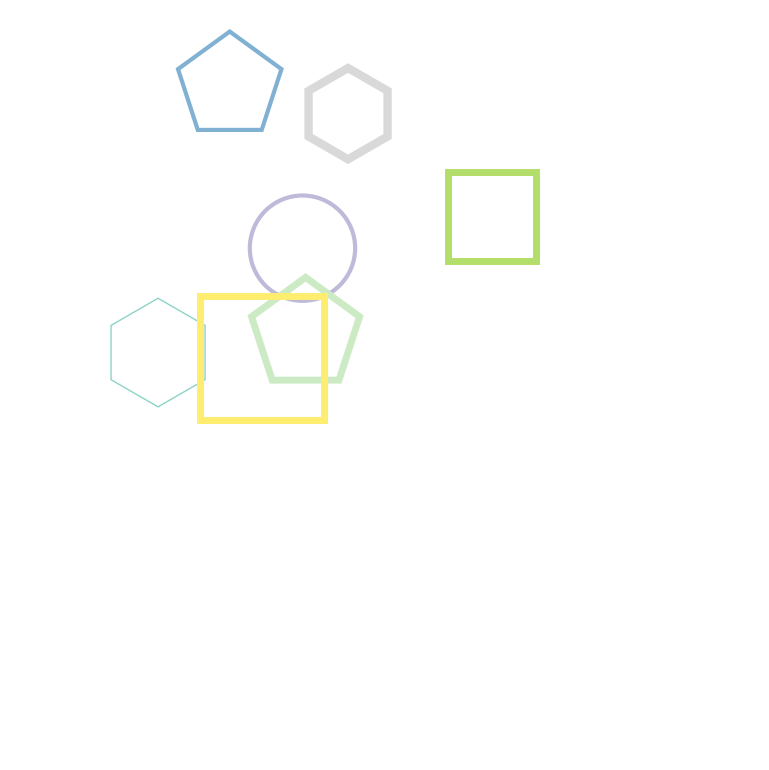[{"shape": "hexagon", "thickness": 0.5, "radius": 0.35, "center": [0.205, 0.542]}, {"shape": "circle", "thickness": 1.5, "radius": 0.34, "center": [0.393, 0.678]}, {"shape": "pentagon", "thickness": 1.5, "radius": 0.35, "center": [0.298, 0.888]}, {"shape": "square", "thickness": 2.5, "radius": 0.29, "center": [0.639, 0.719]}, {"shape": "hexagon", "thickness": 3, "radius": 0.3, "center": [0.452, 0.852]}, {"shape": "pentagon", "thickness": 2.5, "radius": 0.37, "center": [0.397, 0.566]}, {"shape": "square", "thickness": 2.5, "radius": 0.4, "center": [0.34, 0.535]}]